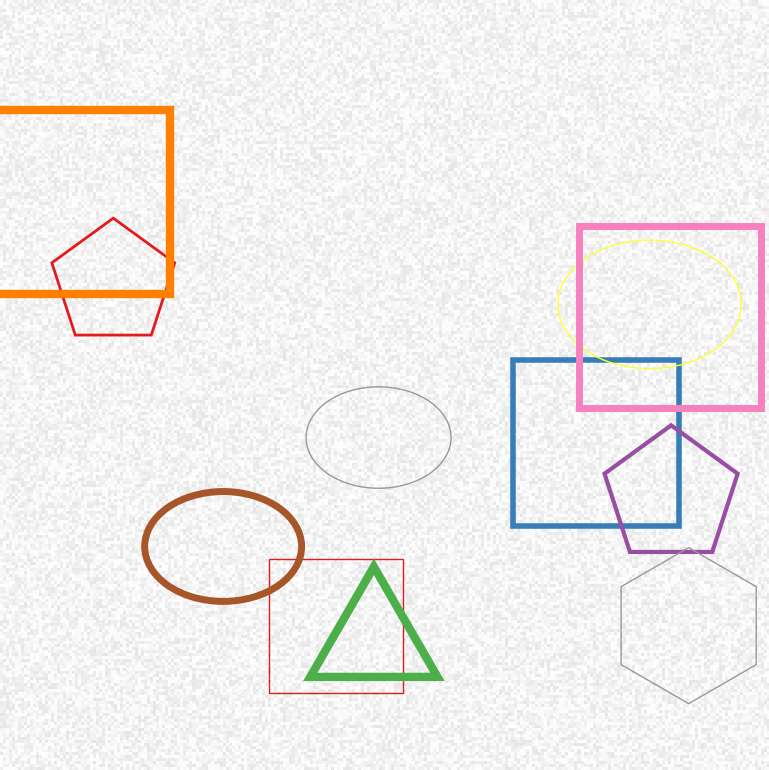[{"shape": "pentagon", "thickness": 1, "radius": 0.42, "center": [0.147, 0.633]}, {"shape": "square", "thickness": 0.5, "radius": 0.43, "center": [0.436, 0.187]}, {"shape": "square", "thickness": 2, "radius": 0.54, "center": [0.774, 0.425]}, {"shape": "triangle", "thickness": 3, "radius": 0.48, "center": [0.486, 0.169]}, {"shape": "pentagon", "thickness": 1.5, "radius": 0.45, "center": [0.872, 0.357]}, {"shape": "square", "thickness": 3, "radius": 0.6, "center": [0.101, 0.738]}, {"shape": "oval", "thickness": 0.5, "radius": 0.6, "center": [0.844, 0.605]}, {"shape": "oval", "thickness": 2.5, "radius": 0.51, "center": [0.29, 0.29]}, {"shape": "square", "thickness": 2.5, "radius": 0.59, "center": [0.87, 0.588]}, {"shape": "oval", "thickness": 0.5, "radius": 0.47, "center": [0.492, 0.432]}, {"shape": "hexagon", "thickness": 0.5, "radius": 0.51, "center": [0.894, 0.187]}]